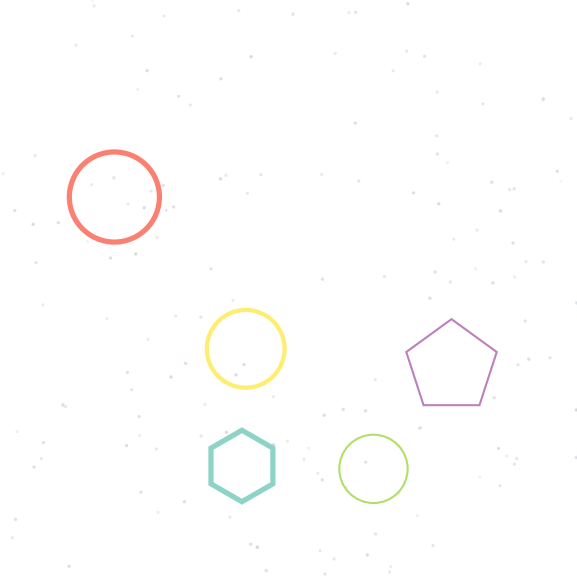[{"shape": "hexagon", "thickness": 2.5, "radius": 0.31, "center": [0.419, 0.192]}, {"shape": "circle", "thickness": 2.5, "radius": 0.39, "center": [0.198, 0.658]}, {"shape": "circle", "thickness": 1, "radius": 0.3, "center": [0.647, 0.187]}, {"shape": "pentagon", "thickness": 1, "radius": 0.41, "center": [0.782, 0.364]}, {"shape": "circle", "thickness": 2, "radius": 0.34, "center": [0.425, 0.395]}]